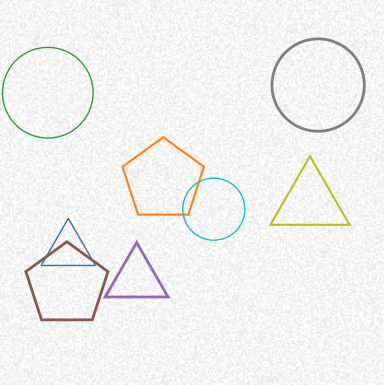[{"shape": "triangle", "thickness": 1, "radius": 0.41, "center": [0.177, 0.351]}, {"shape": "pentagon", "thickness": 1.5, "radius": 0.56, "center": [0.424, 0.532]}, {"shape": "circle", "thickness": 1, "radius": 0.59, "center": [0.124, 0.759]}, {"shape": "triangle", "thickness": 2, "radius": 0.47, "center": [0.355, 0.276]}, {"shape": "pentagon", "thickness": 2, "radius": 0.56, "center": [0.174, 0.26]}, {"shape": "circle", "thickness": 2, "radius": 0.6, "center": [0.826, 0.779]}, {"shape": "triangle", "thickness": 1.5, "radius": 0.59, "center": [0.805, 0.476]}, {"shape": "circle", "thickness": 1, "radius": 0.4, "center": [0.555, 0.457]}]